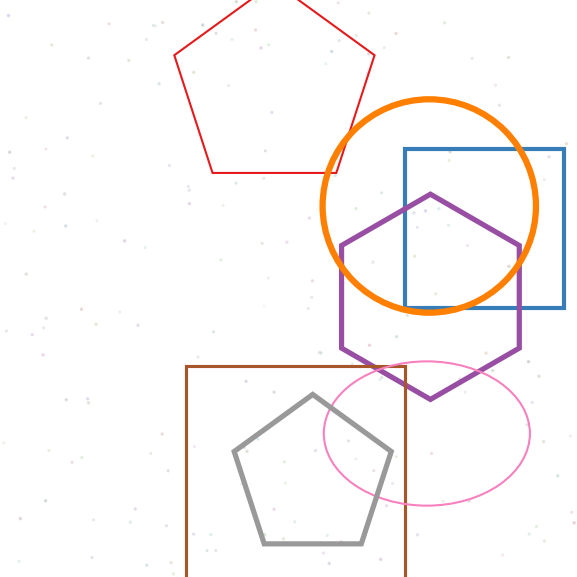[{"shape": "pentagon", "thickness": 1, "radius": 0.91, "center": [0.475, 0.847]}, {"shape": "square", "thickness": 2, "radius": 0.69, "center": [0.839, 0.604]}, {"shape": "hexagon", "thickness": 2.5, "radius": 0.89, "center": [0.745, 0.485]}, {"shape": "circle", "thickness": 3, "radius": 0.92, "center": [0.743, 0.642]}, {"shape": "square", "thickness": 1.5, "radius": 0.95, "center": [0.512, 0.177]}, {"shape": "oval", "thickness": 1, "radius": 0.89, "center": [0.739, 0.248]}, {"shape": "pentagon", "thickness": 2.5, "radius": 0.72, "center": [0.542, 0.173]}]